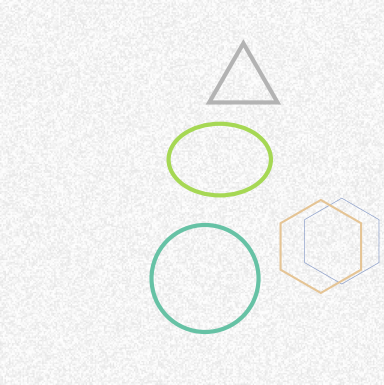[{"shape": "circle", "thickness": 3, "radius": 0.69, "center": [0.533, 0.277]}, {"shape": "hexagon", "thickness": 0.5, "radius": 0.56, "center": [0.888, 0.374]}, {"shape": "oval", "thickness": 3, "radius": 0.66, "center": [0.571, 0.586]}, {"shape": "hexagon", "thickness": 1.5, "radius": 0.6, "center": [0.833, 0.36]}, {"shape": "triangle", "thickness": 3, "radius": 0.51, "center": [0.632, 0.785]}]